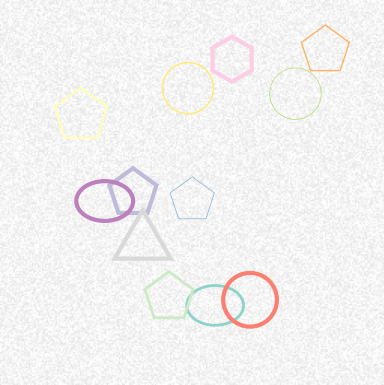[{"shape": "oval", "thickness": 2, "radius": 0.37, "center": [0.559, 0.207]}, {"shape": "pentagon", "thickness": 1.5, "radius": 0.36, "center": [0.21, 0.7]}, {"shape": "pentagon", "thickness": 3, "radius": 0.32, "center": [0.345, 0.499]}, {"shape": "circle", "thickness": 3, "radius": 0.35, "center": [0.65, 0.221]}, {"shape": "pentagon", "thickness": 0.5, "radius": 0.3, "center": [0.499, 0.48]}, {"shape": "pentagon", "thickness": 1, "radius": 0.33, "center": [0.845, 0.87]}, {"shape": "circle", "thickness": 0.5, "radius": 0.33, "center": [0.767, 0.757]}, {"shape": "hexagon", "thickness": 3, "radius": 0.29, "center": [0.603, 0.846]}, {"shape": "triangle", "thickness": 3, "radius": 0.42, "center": [0.371, 0.37]}, {"shape": "oval", "thickness": 3, "radius": 0.37, "center": [0.272, 0.478]}, {"shape": "pentagon", "thickness": 2, "radius": 0.33, "center": [0.439, 0.228]}, {"shape": "circle", "thickness": 1, "radius": 0.33, "center": [0.488, 0.771]}]